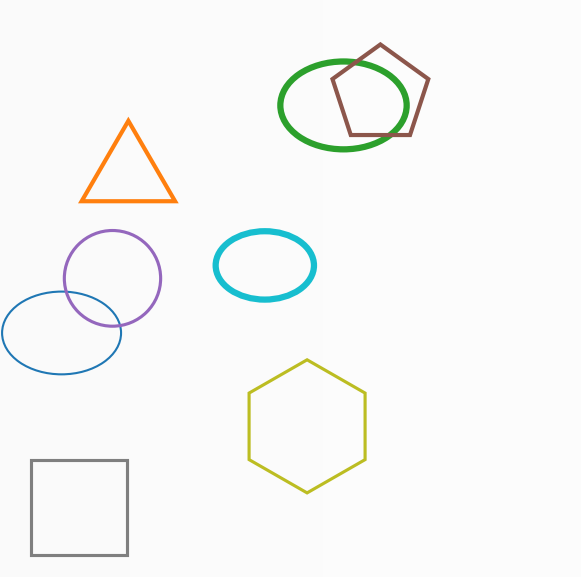[{"shape": "oval", "thickness": 1, "radius": 0.51, "center": [0.106, 0.423]}, {"shape": "triangle", "thickness": 2, "radius": 0.46, "center": [0.221, 0.697]}, {"shape": "oval", "thickness": 3, "radius": 0.54, "center": [0.591, 0.817]}, {"shape": "circle", "thickness": 1.5, "radius": 0.41, "center": [0.194, 0.517]}, {"shape": "pentagon", "thickness": 2, "radius": 0.43, "center": [0.654, 0.835]}, {"shape": "square", "thickness": 1.5, "radius": 0.41, "center": [0.137, 0.12]}, {"shape": "hexagon", "thickness": 1.5, "radius": 0.58, "center": [0.528, 0.261]}, {"shape": "oval", "thickness": 3, "radius": 0.42, "center": [0.456, 0.54]}]